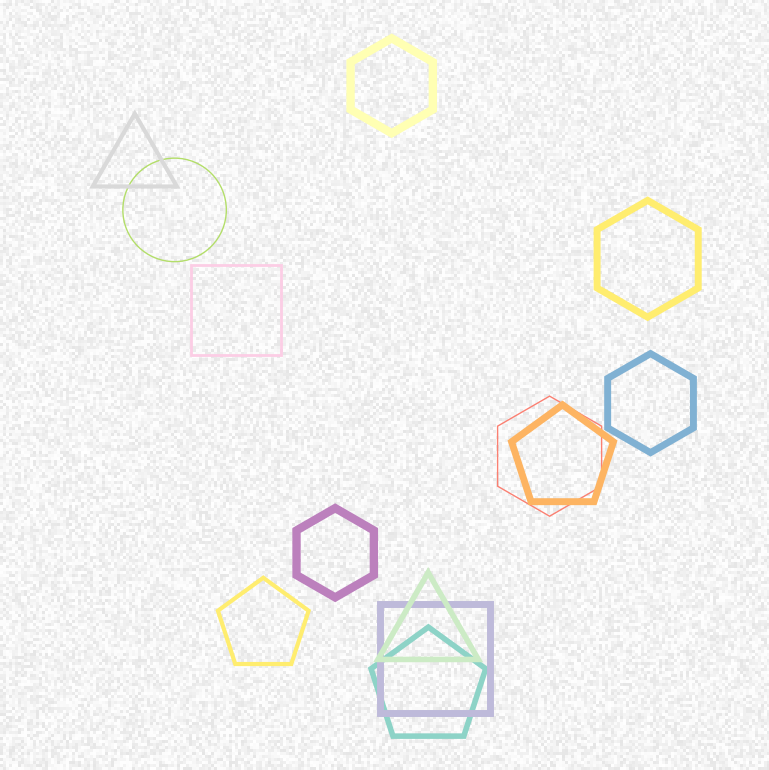[{"shape": "pentagon", "thickness": 2, "radius": 0.39, "center": [0.556, 0.107]}, {"shape": "hexagon", "thickness": 3, "radius": 0.31, "center": [0.509, 0.889]}, {"shape": "square", "thickness": 2.5, "radius": 0.36, "center": [0.565, 0.145]}, {"shape": "hexagon", "thickness": 0.5, "radius": 0.39, "center": [0.714, 0.408]}, {"shape": "hexagon", "thickness": 2.5, "radius": 0.32, "center": [0.845, 0.476]}, {"shape": "pentagon", "thickness": 2.5, "radius": 0.35, "center": [0.731, 0.405]}, {"shape": "circle", "thickness": 0.5, "radius": 0.34, "center": [0.227, 0.727]}, {"shape": "square", "thickness": 1, "radius": 0.29, "center": [0.307, 0.598]}, {"shape": "triangle", "thickness": 1.5, "radius": 0.32, "center": [0.175, 0.789]}, {"shape": "hexagon", "thickness": 3, "radius": 0.29, "center": [0.435, 0.282]}, {"shape": "triangle", "thickness": 2, "radius": 0.38, "center": [0.556, 0.181]}, {"shape": "hexagon", "thickness": 2.5, "radius": 0.38, "center": [0.841, 0.664]}, {"shape": "pentagon", "thickness": 1.5, "radius": 0.31, "center": [0.342, 0.188]}]